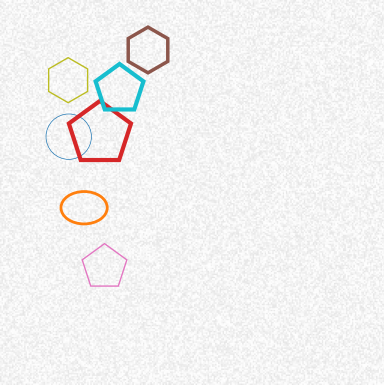[{"shape": "circle", "thickness": 0.5, "radius": 0.29, "center": [0.179, 0.645]}, {"shape": "oval", "thickness": 2, "radius": 0.3, "center": [0.218, 0.46]}, {"shape": "pentagon", "thickness": 3, "radius": 0.42, "center": [0.26, 0.653]}, {"shape": "hexagon", "thickness": 2.5, "radius": 0.3, "center": [0.384, 0.87]}, {"shape": "pentagon", "thickness": 1, "radius": 0.3, "center": [0.272, 0.306]}, {"shape": "hexagon", "thickness": 1, "radius": 0.29, "center": [0.177, 0.792]}, {"shape": "pentagon", "thickness": 3, "radius": 0.33, "center": [0.31, 0.769]}]